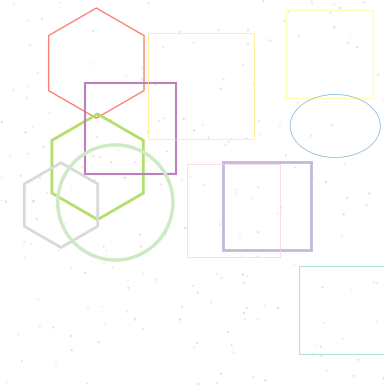[{"shape": "square", "thickness": 0.5, "radius": 0.57, "center": [0.892, 0.195]}, {"shape": "square", "thickness": 1, "radius": 0.57, "center": [0.856, 0.859]}, {"shape": "square", "thickness": 2, "radius": 0.57, "center": [0.694, 0.465]}, {"shape": "hexagon", "thickness": 1, "radius": 0.72, "center": [0.25, 0.836]}, {"shape": "oval", "thickness": 0.5, "radius": 0.59, "center": [0.871, 0.673]}, {"shape": "hexagon", "thickness": 2, "radius": 0.69, "center": [0.254, 0.567]}, {"shape": "square", "thickness": 0.5, "radius": 0.6, "center": [0.607, 0.453]}, {"shape": "hexagon", "thickness": 2, "radius": 0.55, "center": [0.158, 0.467]}, {"shape": "square", "thickness": 1.5, "radius": 0.6, "center": [0.339, 0.666]}, {"shape": "circle", "thickness": 2.5, "radius": 0.75, "center": [0.3, 0.474]}, {"shape": "square", "thickness": 0.5, "radius": 0.69, "center": [0.523, 0.775]}]